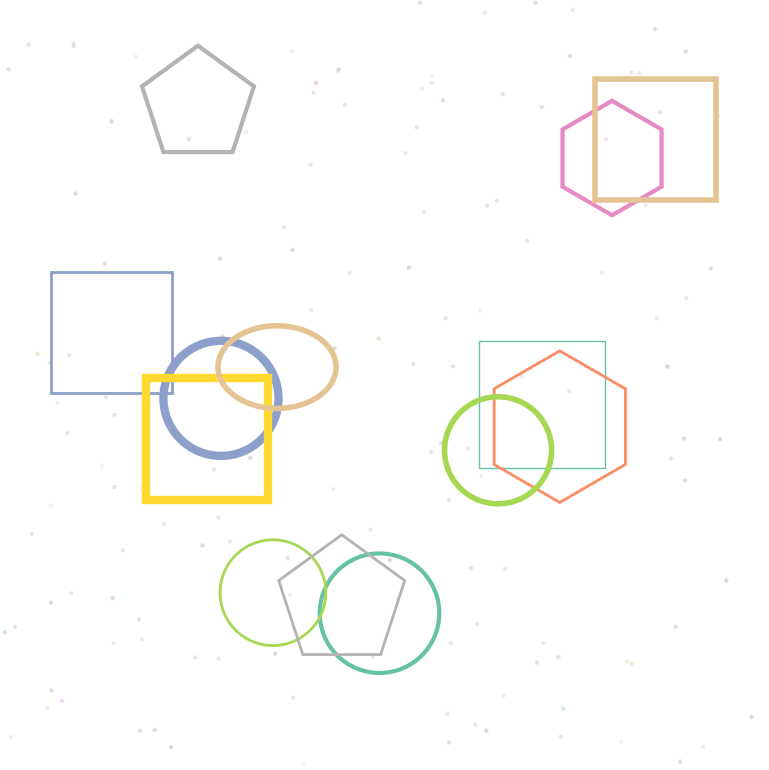[{"shape": "circle", "thickness": 1.5, "radius": 0.39, "center": [0.493, 0.204]}, {"shape": "square", "thickness": 0.5, "radius": 0.41, "center": [0.704, 0.475]}, {"shape": "hexagon", "thickness": 1, "radius": 0.49, "center": [0.727, 0.446]}, {"shape": "circle", "thickness": 3, "radius": 0.37, "center": [0.287, 0.483]}, {"shape": "square", "thickness": 1, "radius": 0.39, "center": [0.145, 0.568]}, {"shape": "hexagon", "thickness": 1.5, "radius": 0.37, "center": [0.795, 0.795]}, {"shape": "circle", "thickness": 2, "radius": 0.35, "center": [0.647, 0.415]}, {"shape": "circle", "thickness": 1, "radius": 0.34, "center": [0.354, 0.23]}, {"shape": "square", "thickness": 3, "radius": 0.4, "center": [0.269, 0.429]}, {"shape": "square", "thickness": 2, "radius": 0.39, "center": [0.852, 0.819]}, {"shape": "oval", "thickness": 2, "radius": 0.38, "center": [0.36, 0.523]}, {"shape": "pentagon", "thickness": 1.5, "radius": 0.38, "center": [0.257, 0.864]}, {"shape": "pentagon", "thickness": 1, "radius": 0.43, "center": [0.444, 0.219]}]